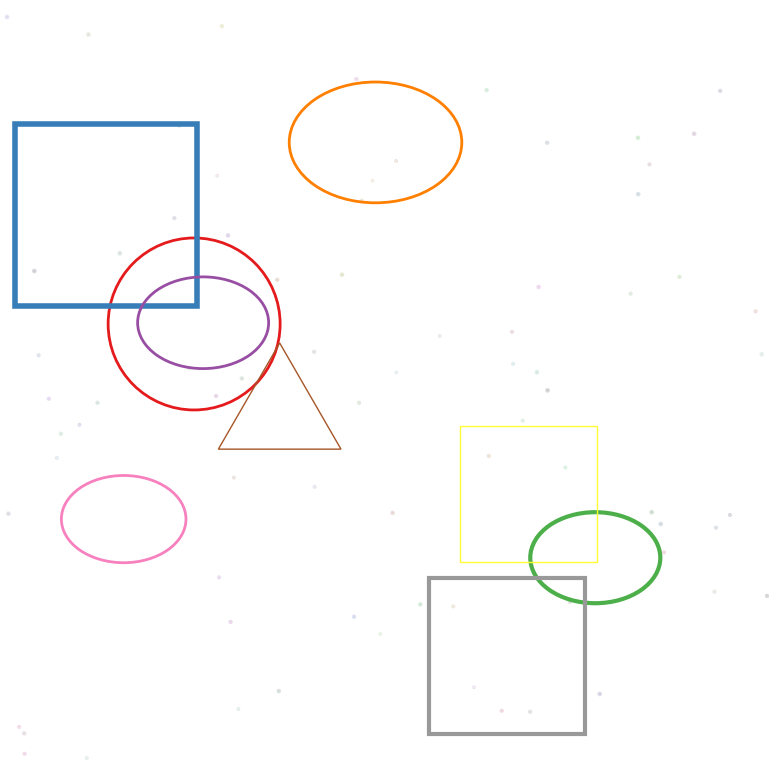[{"shape": "circle", "thickness": 1, "radius": 0.56, "center": [0.252, 0.579]}, {"shape": "square", "thickness": 2, "radius": 0.59, "center": [0.137, 0.721]}, {"shape": "oval", "thickness": 1.5, "radius": 0.42, "center": [0.773, 0.276]}, {"shape": "oval", "thickness": 1, "radius": 0.43, "center": [0.264, 0.581]}, {"shape": "oval", "thickness": 1, "radius": 0.56, "center": [0.488, 0.815]}, {"shape": "square", "thickness": 0.5, "radius": 0.44, "center": [0.686, 0.359]}, {"shape": "triangle", "thickness": 0.5, "radius": 0.46, "center": [0.363, 0.463]}, {"shape": "oval", "thickness": 1, "radius": 0.4, "center": [0.161, 0.326]}, {"shape": "square", "thickness": 1.5, "radius": 0.51, "center": [0.658, 0.148]}]